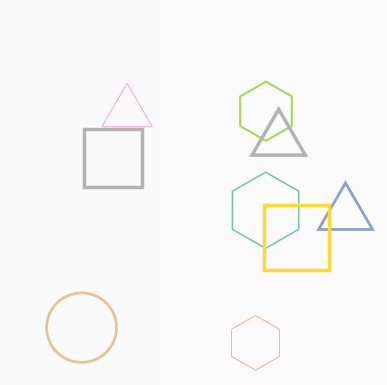[{"shape": "hexagon", "thickness": 1, "radius": 0.49, "center": [0.685, 0.454]}, {"shape": "hexagon", "thickness": 0.5, "radius": 0.36, "center": [0.659, 0.109]}, {"shape": "triangle", "thickness": 2, "radius": 0.4, "center": [0.892, 0.444]}, {"shape": "triangle", "thickness": 0.5, "radius": 0.38, "center": [0.328, 0.708]}, {"shape": "hexagon", "thickness": 1.5, "radius": 0.38, "center": [0.686, 0.711]}, {"shape": "square", "thickness": 2.5, "radius": 0.43, "center": [0.765, 0.383]}, {"shape": "circle", "thickness": 2, "radius": 0.45, "center": [0.211, 0.149]}, {"shape": "square", "thickness": 2.5, "radius": 0.38, "center": [0.292, 0.59]}, {"shape": "triangle", "thickness": 2.5, "radius": 0.4, "center": [0.719, 0.637]}]